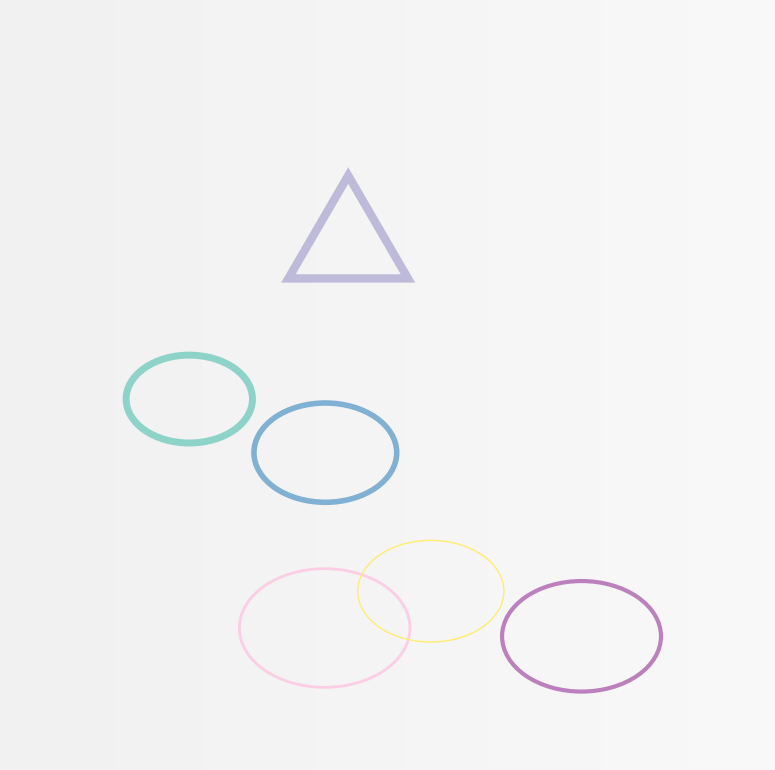[{"shape": "oval", "thickness": 2.5, "radius": 0.41, "center": [0.244, 0.482]}, {"shape": "triangle", "thickness": 3, "radius": 0.45, "center": [0.449, 0.683]}, {"shape": "oval", "thickness": 2, "radius": 0.46, "center": [0.42, 0.412]}, {"shape": "oval", "thickness": 1, "radius": 0.55, "center": [0.419, 0.184]}, {"shape": "oval", "thickness": 1.5, "radius": 0.51, "center": [0.75, 0.174]}, {"shape": "oval", "thickness": 0.5, "radius": 0.47, "center": [0.556, 0.232]}]